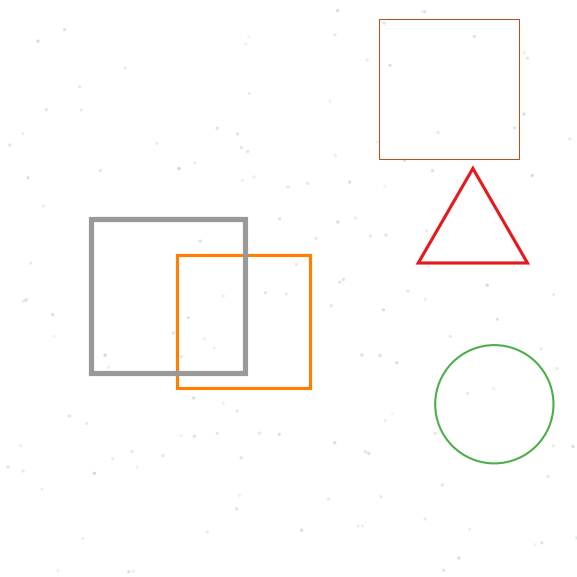[{"shape": "triangle", "thickness": 1.5, "radius": 0.55, "center": [0.819, 0.598]}, {"shape": "circle", "thickness": 1, "radius": 0.51, "center": [0.856, 0.299]}, {"shape": "square", "thickness": 1.5, "radius": 0.58, "center": [0.421, 0.442]}, {"shape": "square", "thickness": 0.5, "radius": 0.61, "center": [0.777, 0.845]}, {"shape": "square", "thickness": 2.5, "radius": 0.67, "center": [0.292, 0.487]}]